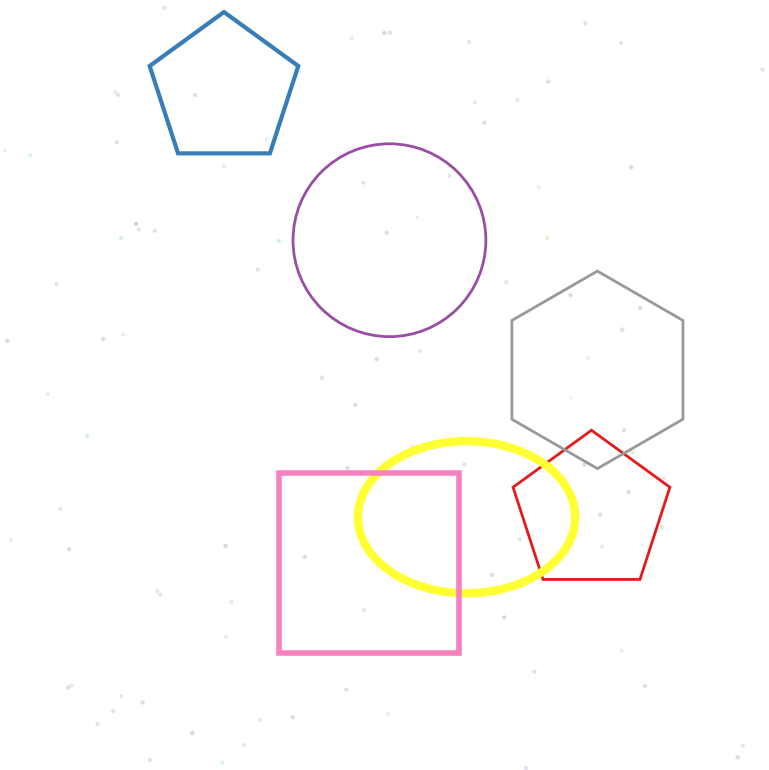[{"shape": "pentagon", "thickness": 1, "radius": 0.54, "center": [0.768, 0.334]}, {"shape": "pentagon", "thickness": 1.5, "radius": 0.51, "center": [0.291, 0.883]}, {"shape": "circle", "thickness": 1, "radius": 0.63, "center": [0.506, 0.688]}, {"shape": "oval", "thickness": 3, "radius": 0.71, "center": [0.606, 0.328]}, {"shape": "square", "thickness": 2, "radius": 0.58, "center": [0.479, 0.269]}, {"shape": "hexagon", "thickness": 1, "radius": 0.64, "center": [0.776, 0.52]}]